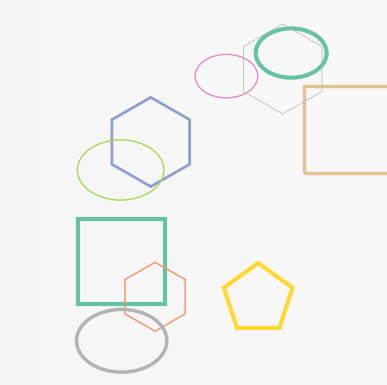[{"shape": "square", "thickness": 3, "radius": 0.56, "center": [0.314, 0.321]}, {"shape": "oval", "thickness": 3, "radius": 0.46, "center": [0.751, 0.862]}, {"shape": "hexagon", "thickness": 1, "radius": 0.45, "center": [0.4, 0.229]}, {"shape": "hexagon", "thickness": 2, "radius": 0.58, "center": [0.389, 0.631]}, {"shape": "oval", "thickness": 1, "radius": 0.4, "center": [0.584, 0.802]}, {"shape": "oval", "thickness": 1, "radius": 0.56, "center": [0.311, 0.559]}, {"shape": "pentagon", "thickness": 3, "radius": 0.47, "center": [0.666, 0.224]}, {"shape": "square", "thickness": 2.5, "radius": 0.57, "center": [0.898, 0.664]}, {"shape": "hexagon", "thickness": 0.5, "radius": 0.58, "center": [0.73, 0.821]}, {"shape": "oval", "thickness": 2.5, "radius": 0.58, "center": [0.314, 0.115]}]